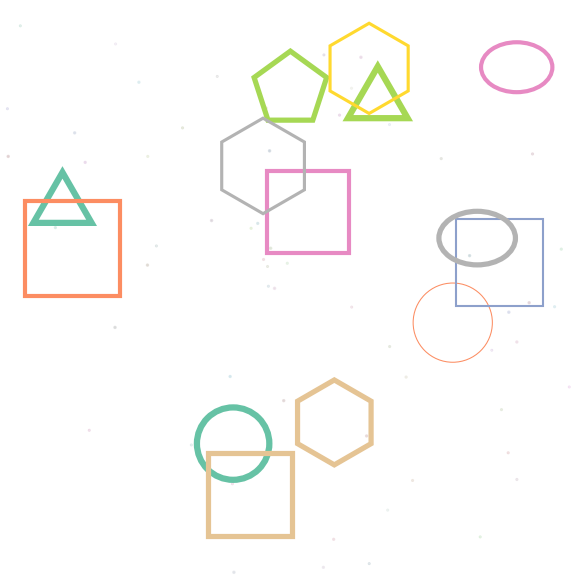[{"shape": "triangle", "thickness": 3, "radius": 0.29, "center": [0.108, 0.642]}, {"shape": "circle", "thickness": 3, "radius": 0.31, "center": [0.404, 0.231]}, {"shape": "square", "thickness": 2, "radius": 0.41, "center": [0.126, 0.569]}, {"shape": "circle", "thickness": 0.5, "radius": 0.34, "center": [0.784, 0.44]}, {"shape": "square", "thickness": 1, "radius": 0.37, "center": [0.865, 0.545]}, {"shape": "square", "thickness": 2, "radius": 0.35, "center": [0.533, 0.632]}, {"shape": "oval", "thickness": 2, "radius": 0.31, "center": [0.895, 0.883]}, {"shape": "pentagon", "thickness": 2.5, "radius": 0.33, "center": [0.503, 0.845]}, {"shape": "triangle", "thickness": 3, "radius": 0.3, "center": [0.654, 0.824]}, {"shape": "hexagon", "thickness": 1.5, "radius": 0.39, "center": [0.639, 0.881]}, {"shape": "square", "thickness": 2.5, "radius": 0.36, "center": [0.432, 0.143]}, {"shape": "hexagon", "thickness": 2.5, "radius": 0.37, "center": [0.579, 0.268]}, {"shape": "oval", "thickness": 2.5, "radius": 0.33, "center": [0.826, 0.587]}, {"shape": "hexagon", "thickness": 1.5, "radius": 0.41, "center": [0.456, 0.712]}]